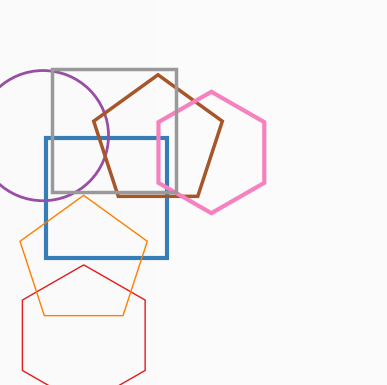[{"shape": "hexagon", "thickness": 1, "radius": 0.91, "center": [0.216, 0.129]}, {"shape": "square", "thickness": 3, "radius": 0.78, "center": [0.276, 0.486]}, {"shape": "circle", "thickness": 2, "radius": 0.85, "center": [0.111, 0.648]}, {"shape": "pentagon", "thickness": 1, "radius": 0.86, "center": [0.216, 0.32]}, {"shape": "pentagon", "thickness": 2.5, "radius": 0.87, "center": [0.408, 0.631]}, {"shape": "hexagon", "thickness": 3, "radius": 0.79, "center": [0.545, 0.604]}, {"shape": "square", "thickness": 2.5, "radius": 0.8, "center": [0.295, 0.662]}]